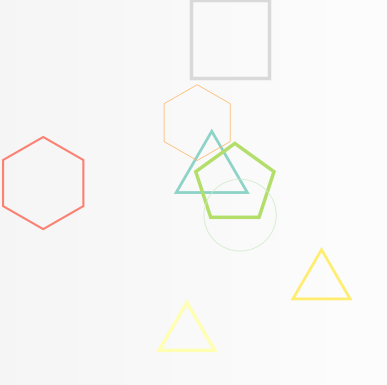[{"shape": "triangle", "thickness": 2, "radius": 0.53, "center": [0.547, 0.553]}, {"shape": "triangle", "thickness": 2.5, "radius": 0.41, "center": [0.482, 0.131]}, {"shape": "hexagon", "thickness": 1.5, "radius": 0.6, "center": [0.112, 0.524]}, {"shape": "hexagon", "thickness": 0.5, "radius": 0.49, "center": [0.509, 0.682]}, {"shape": "pentagon", "thickness": 2.5, "radius": 0.53, "center": [0.606, 0.521]}, {"shape": "square", "thickness": 2.5, "radius": 0.51, "center": [0.593, 0.898]}, {"shape": "circle", "thickness": 0.5, "radius": 0.47, "center": [0.62, 0.441]}, {"shape": "triangle", "thickness": 2, "radius": 0.43, "center": [0.83, 0.266]}]